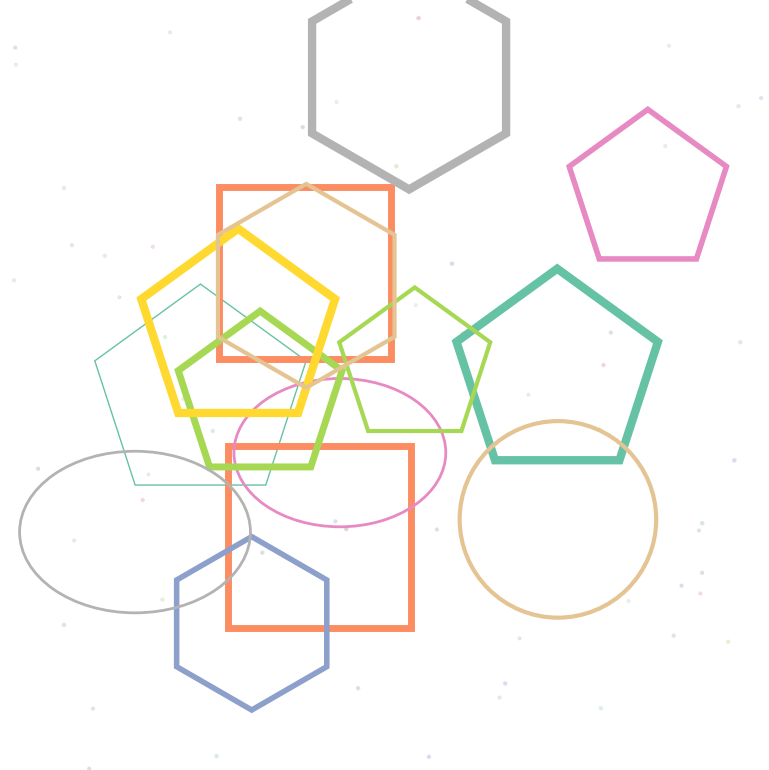[{"shape": "pentagon", "thickness": 0.5, "radius": 0.72, "center": [0.26, 0.487]}, {"shape": "pentagon", "thickness": 3, "radius": 0.69, "center": [0.724, 0.514]}, {"shape": "square", "thickness": 2.5, "radius": 0.59, "center": [0.415, 0.303]}, {"shape": "square", "thickness": 2.5, "radius": 0.56, "center": [0.396, 0.645]}, {"shape": "hexagon", "thickness": 2, "radius": 0.56, "center": [0.327, 0.19]}, {"shape": "oval", "thickness": 1, "radius": 0.69, "center": [0.441, 0.412]}, {"shape": "pentagon", "thickness": 2, "radius": 0.54, "center": [0.841, 0.751]}, {"shape": "pentagon", "thickness": 2.5, "radius": 0.56, "center": [0.338, 0.484]}, {"shape": "pentagon", "thickness": 1.5, "radius": 0.52, "center": [0.539, 0.524]}, {"shape": "pentagon", "thickness": 3, "radius": 0.66, "center": [0.309, 0.571]}, {"shape": "circle", "thickness": 1.5, "radius": 0.64, "center": [0.725, 0.325]}, {"shape": "hexagon", "thickness": 1.5, "radius": 0.66, "center": [0.398, 0.629]}, {"shape": "hexagon", "thickness": 3, "radius": 0.73, "center": [0.531, 0.9]}, {"shape": "oval", "thickness": 1, "radius": 0.75, "center": [0.175, 0.309]}]